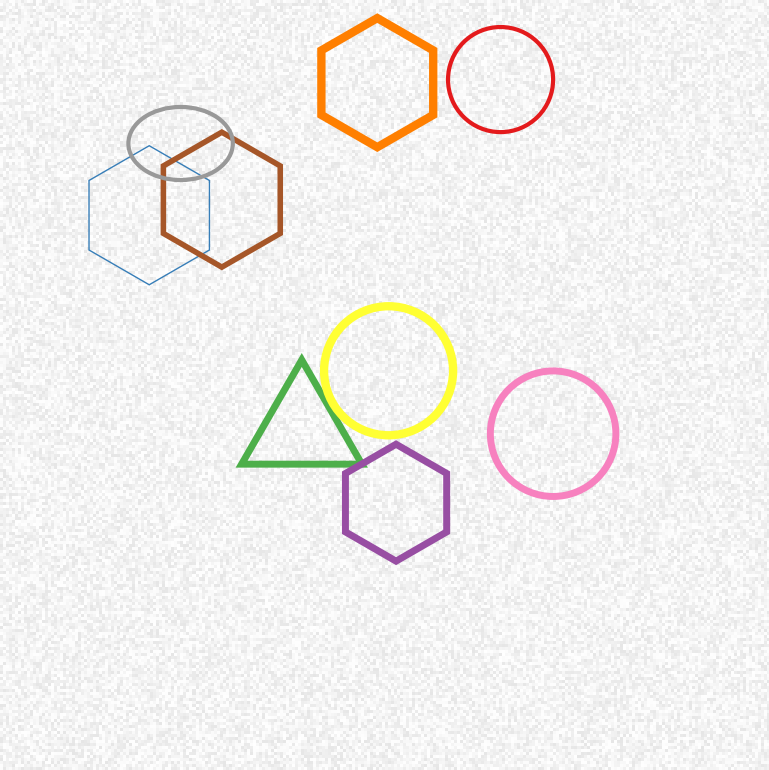[{"shape": "circle", "thickness": 1.5, "radius": 0.34, "center": [0.65, 0.897]}, {"shape": "hexagon", "thickness": 0.5, "radius": 0.45, "center": [0.194, 0.72]}, {"shape": "triangle", "thickness": 2.5, "radius": 0.45, "center": [0.392, 0.442]}, {"shape": "hexagon", "thickness": 2.5, "radius": 0.38, "center": [0.514, 0.347]}, {"shape": "hexagon", "thickness": 3, "radius": 0.42, "center": [0.49, 0.893]}, {"shape": "circle", "thickness": 3, "radius": 0.42, "center": [0.505, 0.519]}, {"shape": "hexagon", "thickness": 2, "radius": 0.44, "center": [0.288, 0.741]}, {"shape": "circle", "thickness": 2.5, "radius": 0.41, "center": [0.718, 0.437]}, {"shape": "oval", "thickness": 1.5, "radius": 0.34, "center": [0.235, 0.814]}]